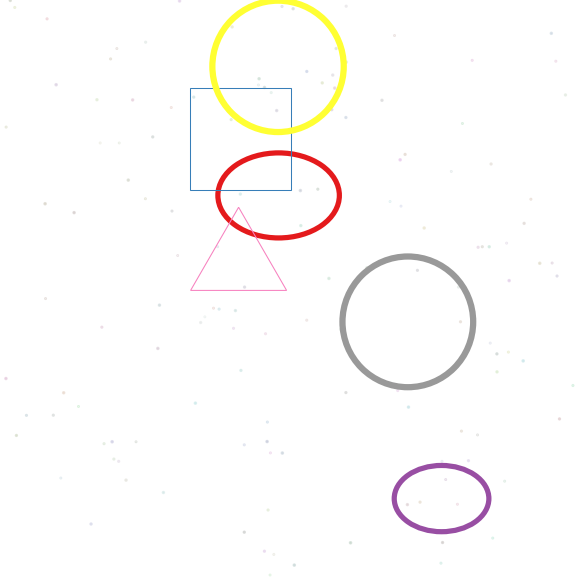[{"shape": "oval", "thickness": 2.5, "radius": 0.53, "center": [0.482, 0.661]}, {"shape": "square", "thickness": 0.5, "radius": 0.44, "center": [0.417, 0.758]}, {"shape": "oval", "thickness": 2.5, "radius": 0.41, "center": [0.765, 0.136]}, {"shape": "circle", "thickness": 3, "radius": 0.57, "center": [0.481, 0.884]}, {"shape": "triangle", "thickness": 0.5, "radius": 0.48, "center": [0.413, 0.544]}, {"shape": "circle", "thickness": 3, "radius": 0.57, "center": [0.706, 0.442]}]